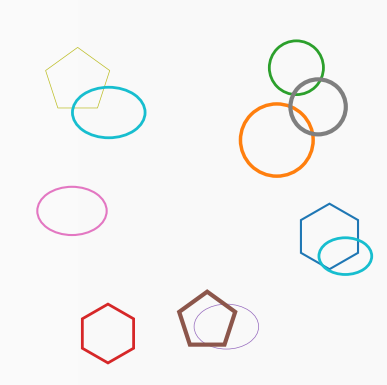[{"shape": "hexagon", "thickness": 1.5, "radius": 0.43, "center": [0.85, 0.386]}, {"shape": "circle", "thickness": 2.5, "radius": 0.47, "center": [0.714, 0.636]}, {"shape": "circle", "thickness": 2, "radius": 0.35, "center": [0.765, 0.824]}, {"shape": "hexagon", "thickness": 2, "radius": 0.38, "center": [0.279, 0.134]}, {"shape": "oval", "thickness": 0.5, "radius": 0.42, "center": [0.584, 0.152]}, {"shape": "pentagon", "thickness": 3, "radius": 0.38, "center": [0.535, 0.166]}, {"shape": "oval", "thickness": 1.5, "radius": 0.45, "center": [0.186, 0.452]}, {"shape": "circle", "thickness": 3, "radius": 0.36, "center": [0.821, 0.722]}, {"shape": "pentagon", "thickness": 0.5, "radius": 0.43, "center": [0.2, 0.79]}, {"shape": "oval", "thickness": 2, "radius": 0.34, "center": [0.891, 0.335]}, {"shape": "oval", "thickness": 2, "radius": 0.47, "center": [0.281, 0.708]}]